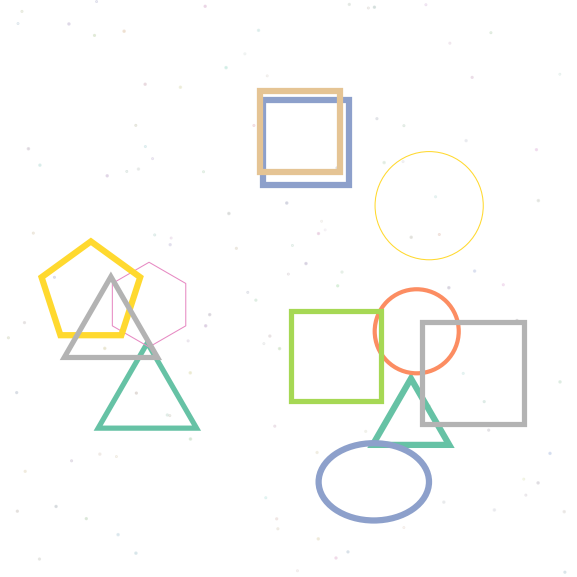[{"shape": "triangle", "thickness": 2.5, "radius": 0.49, "center": [0.255, 0.307]}, {"shape": "triangle", "thickness": 3, "radius": 0.38, "center": [0.712, 0.267]}, {"shape": "circle", "thickness": 2, "radius": 0.36, "center": [0.722, 0.425]}, {"shape": "square", "thickness": 3, "radius": 0.37, "center": [0.53, 0.752]}, {"shape": "oval", "thickness": 3, "radius": 0.48, "center": [0.647, 0.165]}, {"shape": "hexagon", "thickness": 0.5, "radius": 0.37, "center": [0.258, 0.472]}, {"shape": "square", "thickness": 2.5, "radius": 0.39, "center": [0.582, 0.383]}, {"shape": "pentagon", "thickness": 3, "radius": 0.45, "center": [0.157, 0.491]}, {"shape": "circle", "thickness": 0.5, "radius": 0.47, "center": [0.743, 0.643]}, {"shape": "square", "thickness": 3, "radius": 0.35, "center": [0.52, 0.771]}, {"shape": "square", "thickness": 2.5, "radius": 0.44, "center": [0.819, 0.353]}, {"shape": "triangle", "thickness": 2.5, "radius": 0.47, "center": [0.192, 0.427]}]